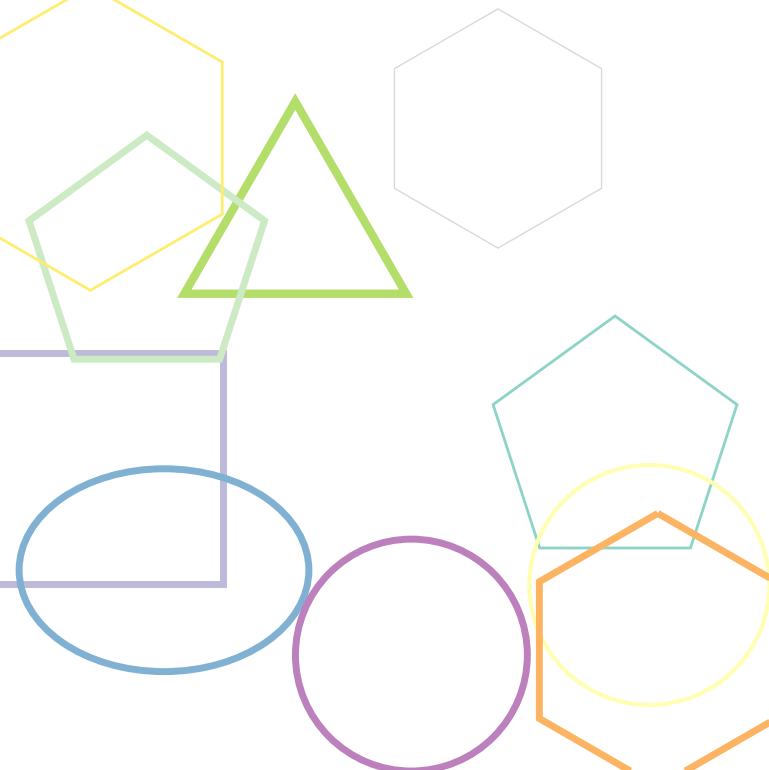[{"shape": "pentagon", "thickness": 1, "radius": 0.83, "center": [0.799, 0.423]}, {"shape": "circle", "thickness": 1.5, "radius": 0.78, "center": [0.843, 0.24]}, {"shape": "square", "thickness": 2.5, "radius": 0.75, "center": [0.139, 0.391]}, {"shape": "oval", "thickness": 2.5, "radius": 0.94, "center": [0.213, 0.259]}, {"shape": "hexagon", "thickness": 2.5, "radius": 0.89, "center": [0.854, 0.156]}, {"shape": "triangle", "thickness": 3, "radius": 0.83, "center": [0.383, 0.702]}, {"shape": "hexagon", "thickness": 0.5, "radius": 0.78, "center": [0.647, 0.833]}, {"shape": "circle", "thickness": 2.5, "radius": 0.75, "center": [0.534, 0.149]}, {"shape": "pentagon", "thickness": 2.5, "radius": 0.8, "center": [0.191, 0.664]}, {"shape": "hexagon", "thickness": 1, "radius": 0.99, "center": [0.117, 0.821]}]